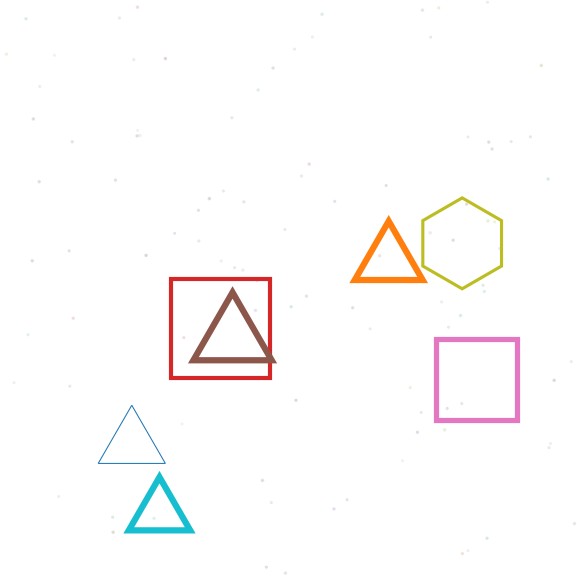[{"shape": "triangle", "thickness": 0.5, "radius": 0.34, "center": [0.228, 0.23]}, {"shape": "triangle", "thickness": 3, "radius": 0.34, "center": [0.673, 0.548]}, {"shape": "square", "thickness": 2, "radius": 0.43, "center": [0.382, 0.43]}, {"shape": "triangle", "thickness": 3, "radius": 0.39, "center": [0.403, 0.414]}, {"shape": "square", "thickness": 2.5, "radius": 0.35, "center": [0.825, 0.342]}, {"shape": "hexagon", "thickness": 1.5, "radius": 0.39, "center": [0.8, 0.578]}, {"shape": "triangle", "thickness": 3, "radius": 0.31, "center": [0.276, 0.111]}]